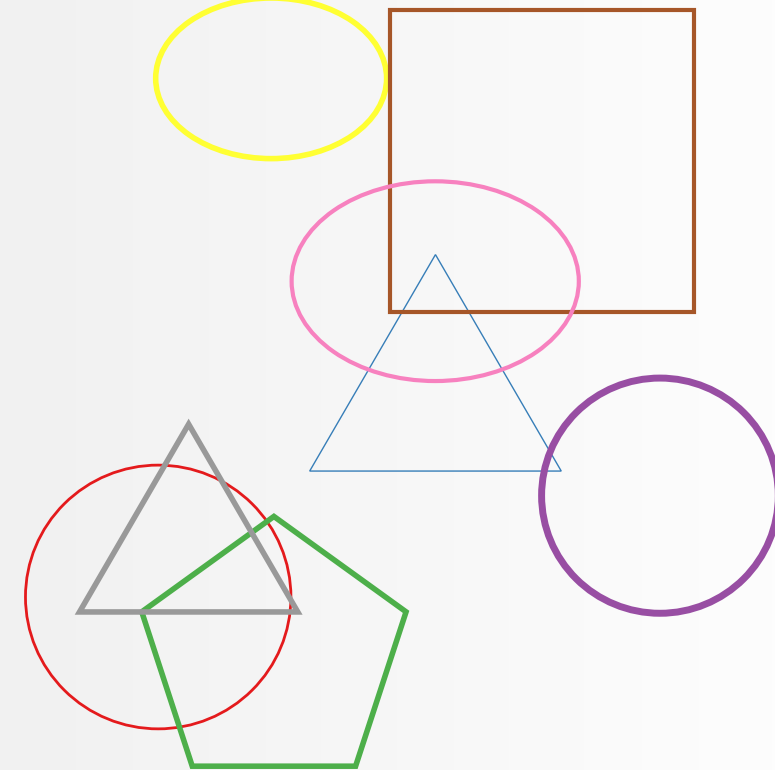[{"shape": "circle", "thickness": 1, "radius": 0.86, "center": [0.204, 0.225]}, {"shape": "triangle", "thickness": 0.5, "radius": 0.94, "center": [0.562, 0.482]}, {"shape": "pentagon", "thickness": 2, "radius": 0.9, "center": [0.353, 0.15]}, {"shape": "circle", "thickness": 2.5, "radius": 0.76, "center": [0.852, 0.356]}, {"shape": "oval", "thickness": 2, "radius": 0.74, "center": [0.35, 0.898]}, {"shape": "square", "thickness": 1.5, "radius": 0.98, "center": [0.699, 0.791]}, {"shape": "oval", "thickness": 1.5, "radius": 0.93, "center": [0.562, 0.635]}, {"shape": "triangle", "thickness": 2, "radius": 0.81, "center": [0.243, 0.287]}]